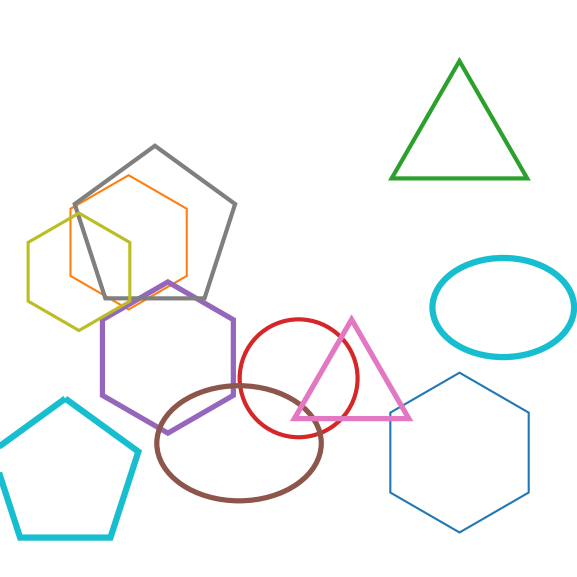[{"shape": "hexagon", "thickness": 1, "radius": 0.69, "center": [0.796, 0.215]}, {"shape": "hexagon", "thickness": 1, "radius": 0.58, "center": [0.223, 0.58]}, {"shape": "triangle", "thickness": 2, "radius": 0.68, "center": [0.796, 0.758]}, {"shape": "circle", "thickness": 2, "radius": 0.51, "center": [0.517, 0.344]}, {"shape": "hexagon", "thickness": 2.5, "radius": 0.65, "center": [0.291, 0.38]}, {"shape": "oval", "thickness": 2.5, "radius": 0.71, "center": [0.414, 0.232]}, {"shape": "triangle", "thickness": 2.5, "radius": 0.57, "center": [0.609, 0.331]}, {"shape": "pentagon", "thickness": 2, "radius": 0.73, "center": [0.268, 0.601]}, {"shape": "hexagon", "thickness": 1.5, "radius": 0.51, "center": [0.137, 0.528]}, {"shape": "pentagon", "thickness": 3, "radius": 0.67, "center": [0.113, 0.176]}, {"shape": "oval", "thickness": 3, "radius": 0.61, "center": [0.871, 0.467]}]